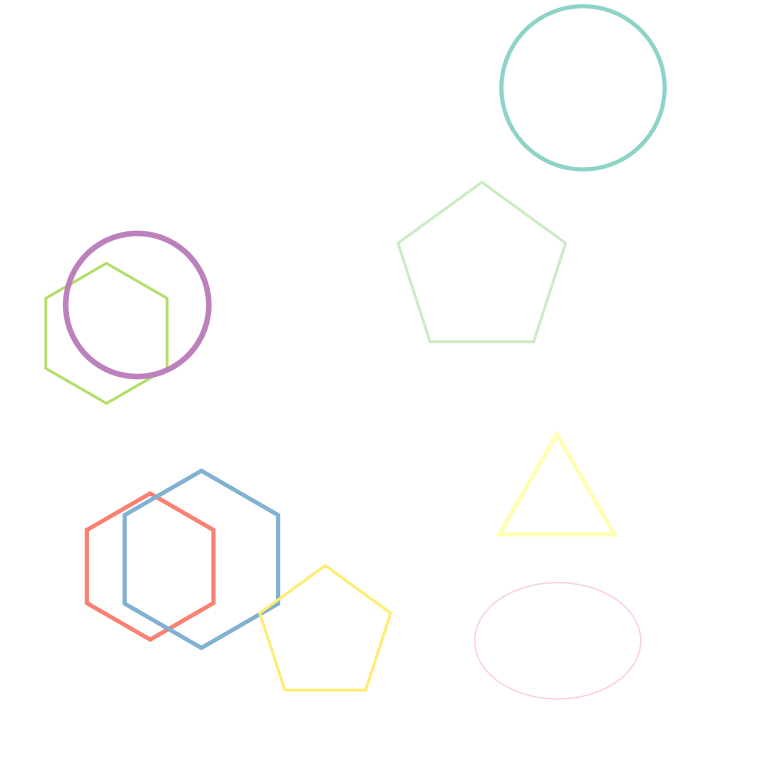[{"shape": "circle", "thickness": 1.5, "radius": 0.53, "center": [0.757, 0.886]}, {"shape": "triangle", "thickness": 1.5, "radius": 0.43, "center": [0.723, 0.349]}, {"shape": "hexagon", "thickness": 1.5, "radius": 0.47, "center": [0.195, 0.264]}, {"shape": "hexagon", "thickness": 1.5, "radius": 0.58, "center": [0.262, 0.274]}, {"shape": "hexagon", "thickness": 1, "radius": 0.45, "center": [0.138, 0.567]}, {"shape": "oval", "thickness": 0.5, "radius": 0.54, "center": [0.724, 0.168]}, {"shape": "circle", "thickness": 2, "radius": 0.46, "center": [0.178, 0.604]}, {"shape": "pentagon", "thickness": 1, "radius": 0.57, "center": [0.626, 0.649]}, {"shape": "pentagon", "thickness": 1, "radius": 0.45, "center": [0.422, 0.176]}]